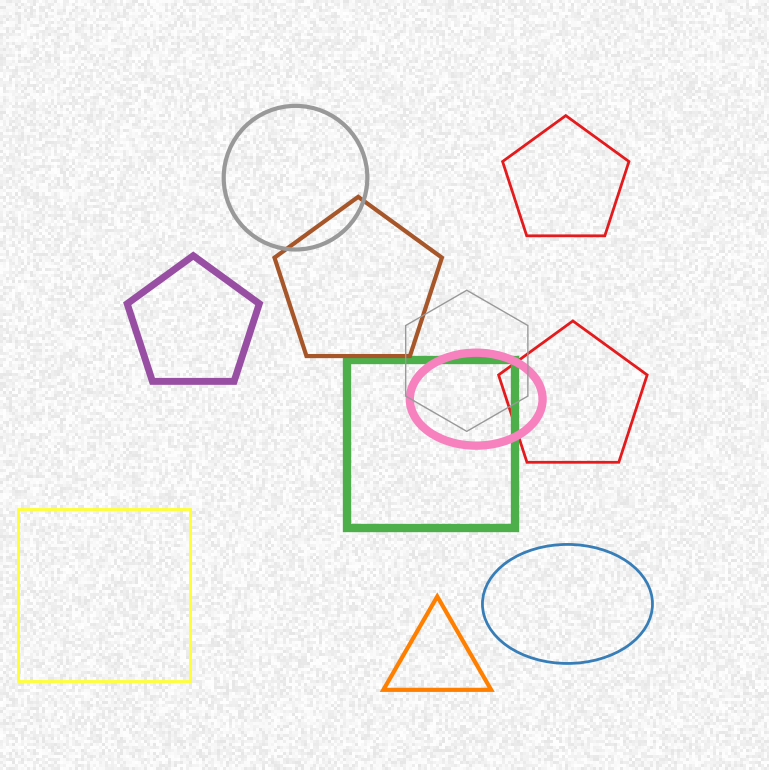[{"shape": "pentagon", "thickness": 1, "radius": 0.51, "center": [0.744, 0.482]}, {"shape": "pentagon", "thickness": 1, "radius": 0.43, "center": [0.735, 0.764]}, {"shape": "oval", "thickness": 1, "radius": 0.55, "center": [0.737, 0.216]}, {"shape": "square", "thickness": 3, "radius": 0.55, "center": [0.56, 0.424]}, {"shape": "pentagon", "thickness": 2.5, "radius": 0.45, "center": [0.251, 0.578]}, {"shape": "triangle", "thickness": 1.5, "radius": 0.4, "center": [0.568, 0.145]}, {"shape": "square", "thickness": 1, "radius": 0.56, "center": [0.135, 0.227]}, {"shape": "pentagon", "thickness": 1.5, "radius": 0.57, "center": [0.465, 0.63]}, {"shape": "oval", "thickness": 3, "radius": 0.43, "center": [0.618, 0.482]}, {"shape": "hexagon", "thickness": 0.5, "radius": 0.46, "center": [0.606, 0.531]}, {"shape": "circle", "thickness": 1.5, "radius": 0.47, "center": [0.384, 0.769]}]